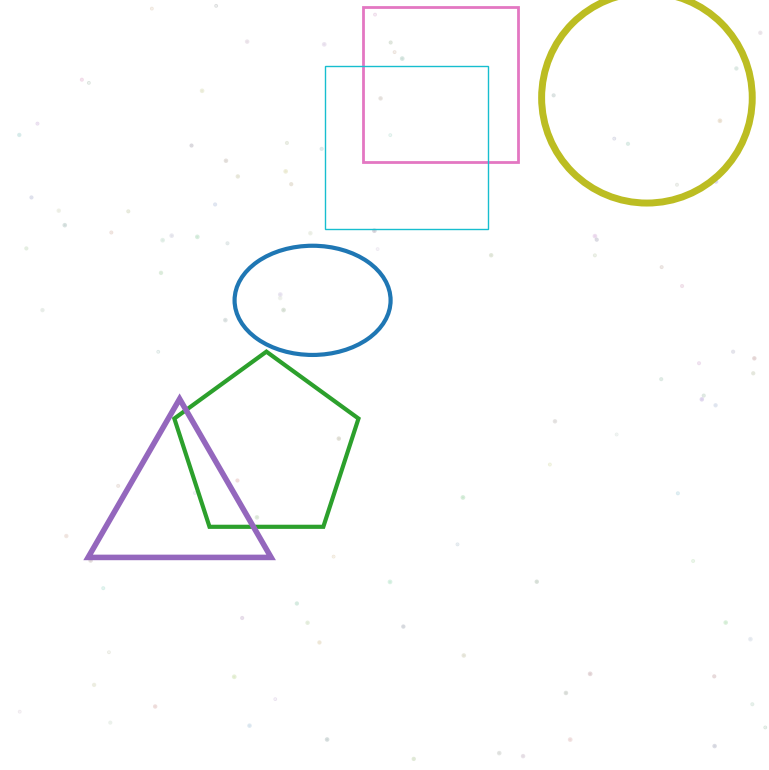[{"shape": "oval", "thickness": 1.5, "radius": 0.51, "center": [0.406, 0.61]}, {"shape": "pentagon", "thickness": 1.5, "radius": 0.63, "center": [0.346, 0.418]}, {"shape": "triangle", "thickness": 2, "radius": 0.69, "center": [0.233, 0.345]}, {"shape": "square", "thickness": 1, "radius": 0.5, "center": [0.572, 0.89]}, {"shape": "circle", "thickness": 2.5, "radius": 0.68, "center": [0.84, 0.873]}, {"shape": "square", "thickness": 0.5, "radius": 0.53, "center": [0.528, 0.809]}]